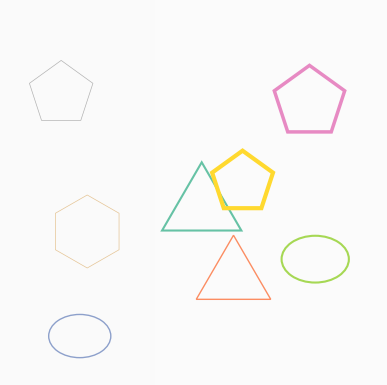[{"shape": "triangle", "thickness": 1.5, "radius": 0.59, "center": [0.521, 0.46]}, {"shape": "triangle", "thickness": 1, "radius": 0.55, "center": [0.603, 0.278]}, {"shape": "oval", "thickness": 1, "radius": 0.4, "center": [0.206, 0.127]}, {"shape": "pentagon", "thickness": 2.5, "radius": 0.48, "center": [0.799, 0.735]}, {"shape": "oval", "thickness": 1.5, "radius": 0.43, "center": [0.813, 0.327]}, {"shape": "pentagon", "thickness": 3, "radius": 0.41, "center": [0.626, 0.526]}, {"shape": "hexagon", "thickness": 0.5, "radius": 0.47, "center": [0.225, 0.399]}, {"shape": "pentagon", "thickness": 0.5, "radius": 0.43, "center": [0.158, 0.757]}]